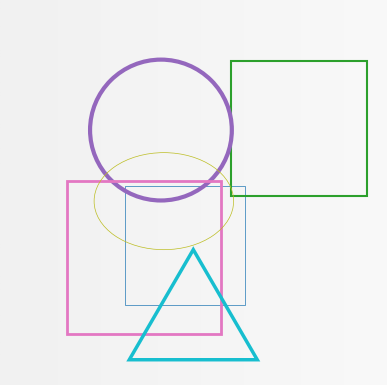[{"shape": "square", "thickness": 0.5, "radius": 0.77, "center": [0.478, 0.362]}, {"shape": "square", "thickness": 1.5, "radius": 0.88, "center": [0.771, 0.666]}, {"shape": "circle", "thickness": 3, "radius": 0.91, "center": [0.415, 0.662]}, {"shape": "square", "thickness": 2, "radius": 1.0, "center": [0.372, 0.331]}, {"shape": "oval", "thickness": 0.5, "radius": 0.9, "center": [0.423, 0.478]}, {"shape": "triangle", "thickness": 2.5, "radius": 0.95, "center": [0.499, 0.161]}]